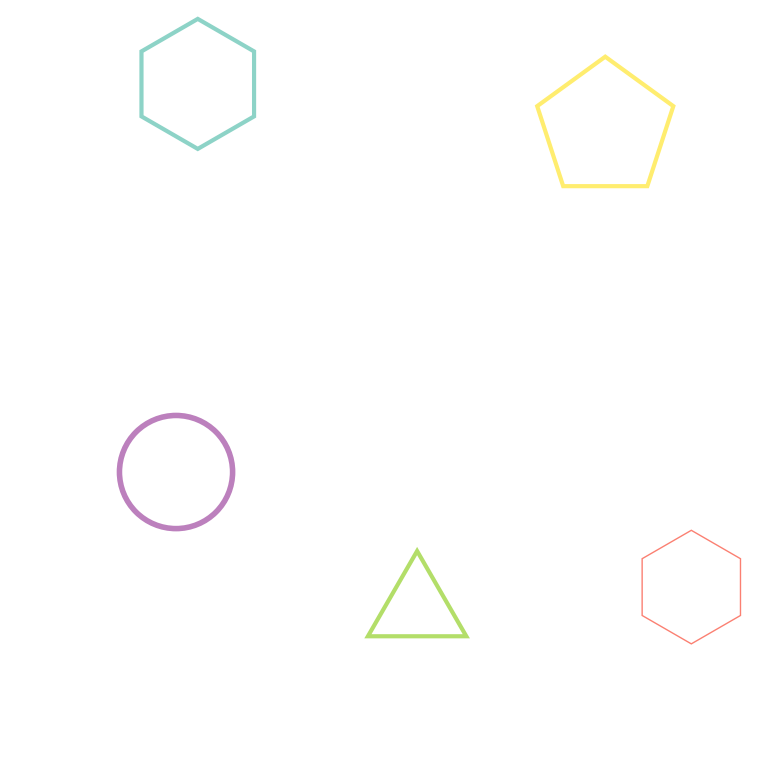[{"shape": "hexagon", "thickness": 1.5, "radius": 0.42, "center": [0.257, 0.891]}, {"shape": "hexagon", "thickness": 0.5, "radius": 0.37, "center": [0.898, 0.238]}, {"shape": "triangle", "thickness": 1.5, "radius": 0.37, "center": [0.542, 0.211]}, {"shape": "circle", "thickness": 2, "radius": 0.37, "center": [0.229, 0.387]}, {"shape": "pentagon", "thickness": 1.5, "radius": 0.46, "center": [0.786, 0.833]}]